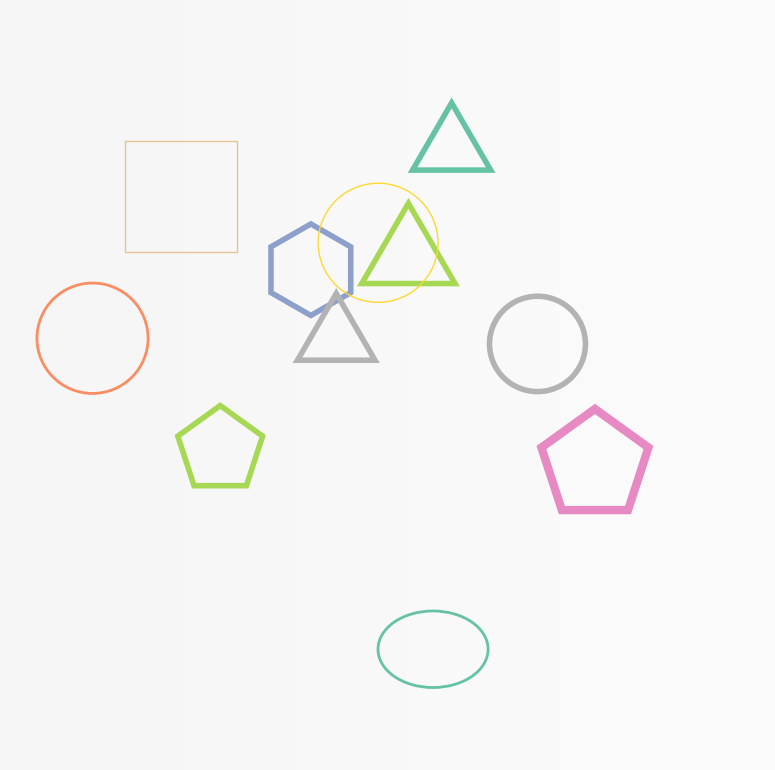[{"shape": "oval", "thickness": 1, "radius": 0.36, "center": [0.559, 0.157]}, {"shape": "triangle", "thickness": 2, "radius": 0.29, "center": [0.583, 0.808]}, {"shape": "circle", "thickness": 1, "radius": 0.36, "center": [0.119, 0.561]}, {"shape": "hexagon", "thickness": 2, "radius": 0.3, "center": [0.401, 0.65]}, {"shape": "pentagon", "thickness": 3, "radius": 0.36, "center": [0.768, 0.396]}, {"shape": "triangle", "thickness": 2, "radius": 0.35, "center": [0.527, 0.666]}, {"shape": "pentagon", "thickness": 2, "radius": 0.29, "center": [0.284, 0.416]}, {"shape": "circle", "thickness": 0.5, "radius": 0.39, "center": [0.488, 0.685]}, {"shape": "square", "thickness": 0.5, "radius": 0.36, "center": [0.234, 0.745]}, {"shape": "triangle", "thickness": 2, "radius": 0.29, "center": [0.434, 0.561]}, {"shape": "circle", "thickness": 2, "radius": 0.31, "center": [0.694, 0.553]}]